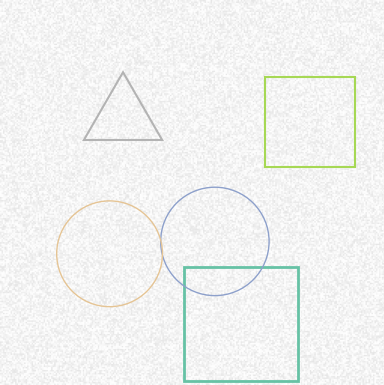[{"shape": "square", "thickness": 2, "radius": 0.74, "center": [0.627, 0.159]}, {"shape": "circle", "thickness": 1, "radius": 0.7, "center": [0.558, 0.373]}, {"shape": "square", "thickness": 1.5, "radius": 0.59, "center": [0.805, 0.682]}, {"shape": "circle", "thickness": 1, "radius": 0.69, "center": [0.285, 0.341]}, {"shape": "triangle", "thickness": 1.5, "radius": 0.59, "center": [0.32, 0.695]}]